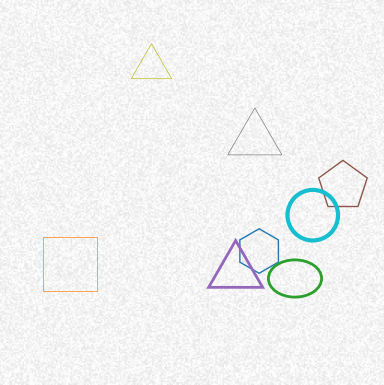[{"shape": "hexagon", "thickness": 1, "radius": 0.29, "center": [0.673, 0.348]}, {"shape": "square", "thickness": 0.5, "radius": 0.35, "center": [0.182, 0.313]}, {"shape": "oval", "thickness": 2, "radius": 0.35, "center": [0.766, 0.277]}, {"shape": "triangle", "thickness": 2, "radius": 0.41, "center": [0.612, 0.294]}, {"shape": "pentagon", "thickness": 1, "radius": 0.33, "center": [0.891, 0.517]}, {"shape": "triangle", "thickness": 0.5, "radius": 0.41, "center": [0.662, 0.638]}, {"shape": "triangle", "thickness": 0.5, "radius": 0.3, "center": [0.393, 0.826]}, {"shape": "circle", "thickness": 3, "radius": 0.33, "center": [0.812, 0.441]}]